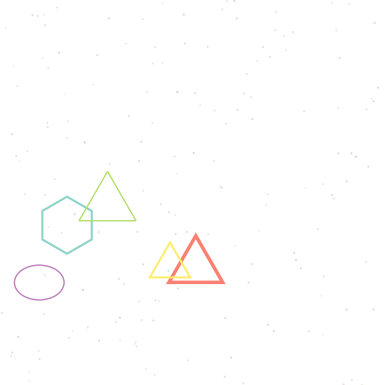[{"shape": "hexagon", "thickness": 1.5, "radius": 0.37, "center": [0.174, 0.415]}, {"shape": "triangle", "thickness": 2.5, "radius": 0.4, "center": [0.509, 0.307]}, {"shape": "triangle", "thickness": 1, "radius": 0.43, "center": [0.279, 0.469]}, {"shape": "oval", "thickness": 1, "radius": 0.32, "center": [0.102, 0.266]}, {"shape": "triangle", "thickness": 1.5, "radius": 0.3, "center": [0.442, 0.31]}]